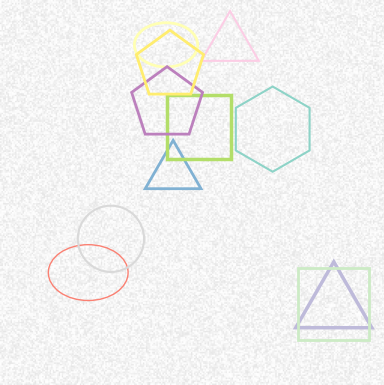[{"shape": "hexagon", "thickness": 1.5, "radius": 0.55, "center": [0.708, 0.665]}, {"shape": "oval", "thickness": 2, "radius": 0.41, "center": [0.431, 0.883]}, {"shape": "triangle", "thickness": 2.5, "radius": 0.57, "center": [0.867, 0.206]}, {"shape": "oval", "thickness": 1, "radius": 0.52, "center": [0.229, 0.292]}, {"shape": "triangle", "thickness": 2, "radius": 0.42, "center": [0.45, 0.552]}, {"shape": "square", "thickness": 2.5, "radius": 0.42, "center": [0.517, 0.67]}, {"shape": "triangle", "thickness": 1.5, "radius": 0.43, "center": [0.598, 0.885]}, {"shape": "circle", "thickness": 1.5, "radius": 0.43, "center": [0.288, 0.38]}, {"shape": "pentagon", "thickness": 2, "radius": 0.48, "center": [0.434, 0.73]}, {"shape": "square", "thickness": 2, "radius": 0.46, "center": [0.866, 0.211]}, {"shape": "pentagon", "thickness": 2, "radius": 0.46, "center": [0.441, 0.83]}]